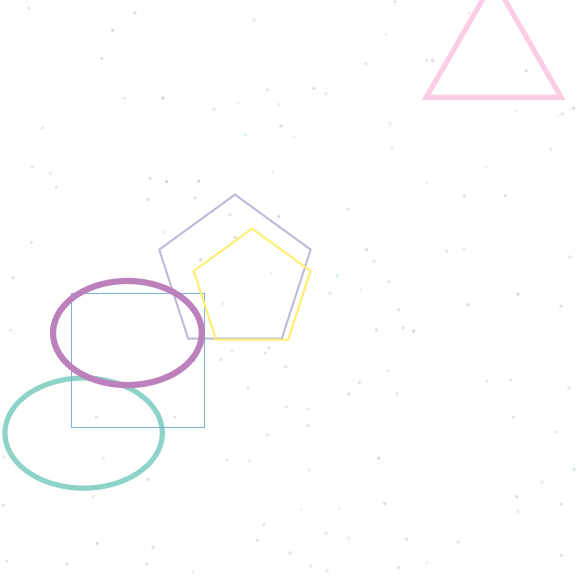[{"shape": "oval", "thickness": 2.5, "radius": 0.68, "center": [0.145, 0.249]}, {"shape": "pentagon", "thickness": 1, "radius": 0.69, "center": [0.407, 0.524]}, {"shape": "square", "thickness": 0.5, "radius": 0.58, "center": [0.238, 0.376]}, {"shape": "triangle", "thickness": 2.5, "radius": 0.67, "center": [0.855, 0.898]}, {"shape": "oval", "thickness": 3, "radius": 0.64, "center": [0.221, 0.422]}, {"shape": "pentagon", "thickness": 1, "radius": 0.53, "center": [0.437, 0.497]}]